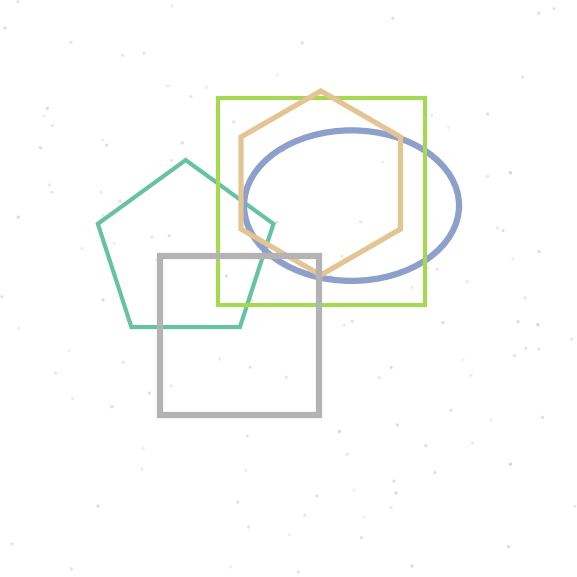[{"shape": "pentagon", "thickness": 2, "radius": 0.8, "center": [0.321, 0.562]}, {"shape": "oval", "thickness": 3, "radius": 0.93, "center": [0.609, 0.643]}, {"shape": "square", "thickness": 2, "radius": 0.9, "center": [0.556, 0.65]}, {"shape": "hexagon", "thickness": 2.5, "radius": 0.8, "center": [0.555, 0.682]}, {"shape": "square", "thickness": 3, "radius": 0.69, "center": [0.415, 0.419]}]